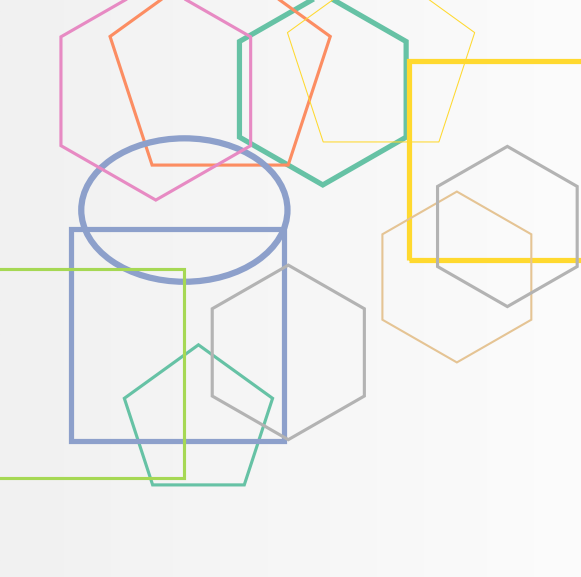[{"shape": "pentagon", "thickness": 1.5, "radius": 0.67, "center": [0.341, 0.268]}, {"shape": "hexagon", "thickness": 2.5, "radius": 0.83, "center": [0.555, 0.844]}, {"shape": "pentagon", "thickness": 1.5, "radius": 1.0, "center": [0.379, 0.874]}, {"shape": "oval", "thickness": 3, "radius": 0.89, "center": [0.317, 0.635]}, {"shape": "square", "thickness": 2.5, "radius": 0.92, "center": [0.305, 0.419]}, {"shape": "hexagon", "thickness": 1.5, "radius": 0.94, "center": [0.268, 0.841]}, {"shape": "square", "thickness": 1.5, "radius": 0.9, "center": [0.136, 0.353]}, {"shape": "pentagon", "thickness": 0.5, "radius": 0.85, "center": [0.656, 0.89]}, {"shape": "square", "thickness": 2.5, "radius": 0.86, "center": [0.875, 0.721]}, {"shape": "hexagon", "thickness": 1, "radius": 0.74, "center": [0.786, 0.519]}, {"shape": "hexagon", "thickness": 1.5, "radius": 0.69, "center": [0.873, 0.607]}, {"shape": "hexagon", "thickness": 1.5, "radius": 0.76, "center": [0.496, 0.389]}]